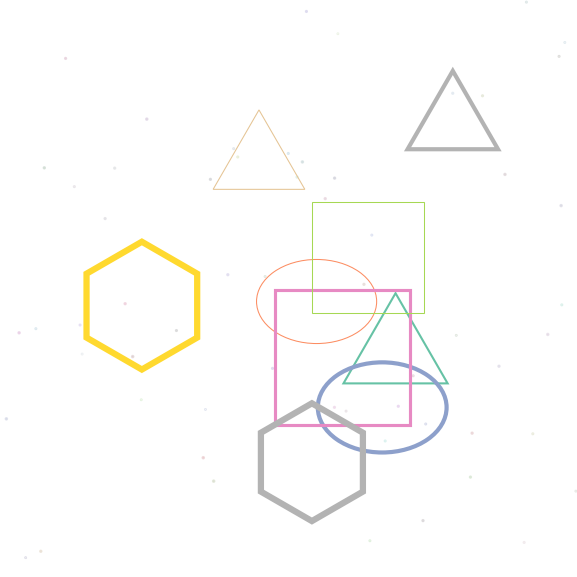[{"shape": "triangle", "thickness": 1, "radius": 0.52, "center": [0.685, 0.387]}, {"shape": "oval", "thickness": 0.5, "radius": 0.52, "center": [0.548, 0.477]}, {"shape": "oval", "thickness": 2, "radius": 0.56, "center": [0.662, 0.294]}, {"shape": "square", "thickness": 1.5, "radius": 0.59, "center": [0.594, 0.38]}, {"shape": "square", "thickness": 0.5, "radius": 0.48, "center": [0.637, 0.553]}, {"shape": "hexagon", "thickness": 3, "radius": 0.55, "center": [0.246, 0.47]}, {"shape": "triangle", "thickness": 0.5, "radius": 0.46, "center": [0.448, 0.717]}, {"shape": "triangle", "thickness": 2, "radius": 0.45, "center": [0.784, 0.786]}, {"shape": "hexagon", "thickness": 3, "radius": 0.51, "center": [0.54, 0.199]}]